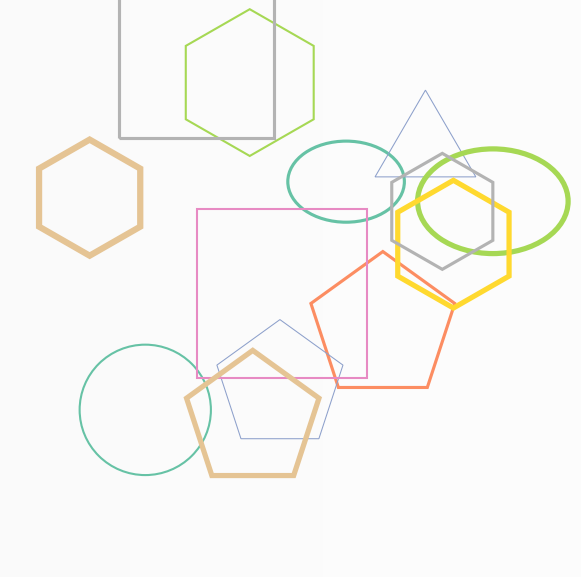[{"shape": "circle", "thickness": 1, "radius": 0.56, "center": [0.25, 0.289]}, {"shape": "oval", "thickness": 1.5, "radius": 0.5, "center": [0.595, 0.685]}, {"shape": "pentagon", "thickness": 1.5, "radius": 0.65, "center": [0.659, 0.433]}, {"shape": "pentagon", "thickness": 0.5, "radius": 0.57, "center": [0.482, 0.332]}, {"shape": "triangle", "thickness": 0.5, "radius": 0.5, "center": [0.732, 0.743]}, {"shape": "square", "thickness": 1, "radius": 0.73, "center": [0.486, 0.491]}, {"shape": "hexagon", "thickness": 1, "radius": 0.64, "center": [0.43, 0.856]}, {"shape": "oval", "thickness": 2.5, "radius": 0.65, "center": [0.848, 0.651]}, {"shape": "hexagon", "thickness": 2.5, "radius": 0.55, "center": [0.78, 0.576]}, {"shape": "hexagon", "thickness": 3, "radius": 0.5, "center": [0.154, 0.657]}, {"shape": "pentagon", "thickness": 2.5, "radius": 0.6, "center": [0.435, 0.273]}, {"shape": "square", "thickness": 1.5, "radius": 0.67, "center": [0.338, 0.893]}, {"shape": "hexagon", "thickness": 1.5, "radius": 0.5, "center": [0.761, 0.633]}]